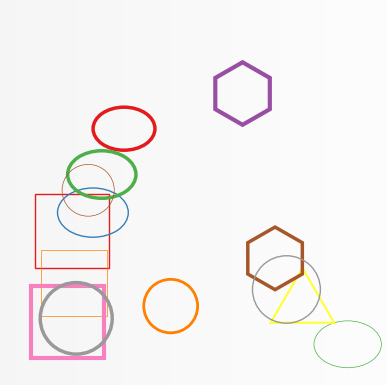[{"shape": "oval", "thickness": 2.5, "radius": 0.4, "center": [0.32, 0.666]}, {"shape": "square", "thickness": 1, "radius": 0.48, "center": [0.186, 0.4]}, {"shape": "oval", "thickness": 1, "radius": 0.46, "center": [0.24, 0.448]}, {"shape": "oval", "thickness": 2.5, "radius": 0.44, "center": [0.263, 0.547]}, {"shape": "oval", "thickness": 0.5, "radius": 0.43, "center": [0.897, 0.106]}, {"shape": "hexagon", "thickness": 3, "radius": 0.41, "center": [0.626, 0.757]}, {"shape": "square", "thickness": 0.5, "radius": 0.43, "center": [0.191, 0.265]}, {"shape": "circle", "thickness": 2, "radius": 0.35, "center": [0.44, 0.205]}, {"shape": "triangle", "thickness": 1.5, "radius": 0.47, "center": [0.78, 0.209]}, {"shape": "circle", "thickness": 0.5, "radius": 0.34, "center": [0.228, 0.506]}, {"shape": "hexagon", "thickness": 2.5, "radius": 0.41, "center": [0.71, 0.329]}, {"shape": "square", "thickness": 3, "radius": 0.47, "center": [0.174, 0.164]}, {"shape": "circle", "thickness": 2.5, "radius": 0.46, "center": [0.197, 0.173]}, {"shape": "circle", "thickness": 1, "radius": 0.44, "center": [0.739, 0.248]}]